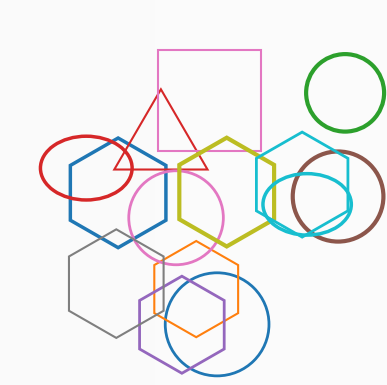[{"shape": "hexagon", "thickness": 2.5, "radius": 0.71, "center": [0.305, 0.499]}, {"shape": "circle", "thickness": 2, "radius": 0.67, "center": [0.56, 0.158]}, {"shape": "hexagon", "thickness": 1.5, "radius": 0.62, "center": [0.506, 0.249]}, {"shape": "circle", "thickness": 3, "radius": 0.5, "center": [0.891, 0.759]}, {"shape": "triangle", "thickness": 1.5, "radius": 0.69, "center": [0.415, 0.629]}, {"shape": "oval", "thickness": 2.5, "radius": 0.59, "center": [0.223, 0.563]}, {"shape": "hexagon", "thickness": 2, "radius": 0.63, "center": [0.469, 0.157]}, {"shape": "circle", "thickness": 3, "radius": 0.59, "center": [0.872, 0.49]}, {"shape": "circle", "thickness": 2, "radius": 0.61, "center": [0.454, 0.434]}, {"shape": "square", "thickness": 1.5, "radius": 0.66, "center": [0.54, 0.739]}, {"shape": "hexagon", "thickness": 1.5, "radius": 0.7, "center": [0.3, 0.263]}, {"shape": "hexagon", "thickness": 3, "radius": 0.71, "center": [0.585, 0.501]}, {"shape": "oval", "thickness": 2.5, "radius": 0.57, "center": [0.793, 0.469]}, {"shape": "hexagon", "thickness": 2, "radius": 0.68, "center": [0.78, 0.521]}]